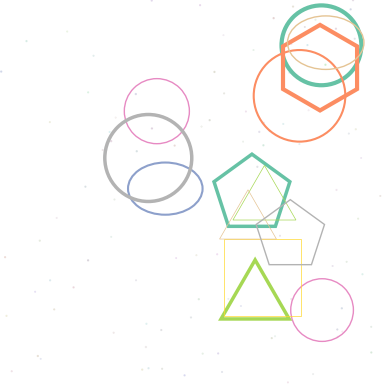[{"shape": "circle", "thickness": 3, "radius": 0.52, "center": [0.835, 0.882]}, {"shape": "pentagon", "thickness": 2.5, "radius": 0.52, "center": [0.654, 0.496]}, {"shape": "circle", "thickness": 1.5, "radius": 0.59, "center": [0.778, 0.751]}, {"shape": "hexagon", "thickness": 3, "radius": 0.56, "center": [0.831, 0.824]}, {"shape": "oval", "thickness": 1.5, "radius": 0.48, "center": [0.429, 0.51]}, {"shape": "circle", "thickness": 1, "radius": 0.41, "center": [0.837, 0.195]}, {"shape": "circle", "thickness": 1, "radius": 0.42, "center": [0.407, 0.711]}, {"shape": "triangle", "thickness": 2.5, "radius": 0.51, "center": [0.663, 0.223]}, {"shape": "triangle", "thickness": 0.5, "radius": 0.47, "center": [0.687, 0.476]}, {"shape": "square", "thickness": 0.5, "radius": 0.5, "center": [0.682, 0.279]}, {"shape": "triangle", "thickness": 0.5, "radius": 0.43, "center": [0.644, 0.422]}, {"shape": "oval", "thickness": 1, "radius": 0.5, "center": [0.846, 0.889]}, {"shape": "circle", "thickness": 2.5, "radius": 0.56, "center": [0.385, 0.59]}, {"shape": "pentagon", "thickness": 1, "radius": 0.47, "center": [0.754, 0.388]}]